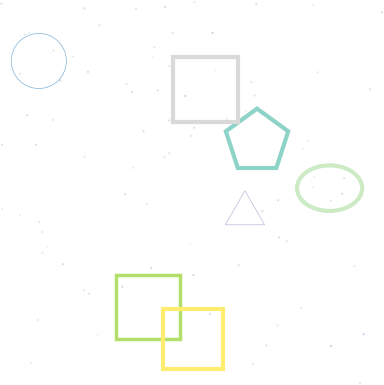[{"shape": "pentagon", "thickness": 3, "radius": 0.43, "center": [0.668, 0.633]}, {"shape": "triangle", "thickness": 0.5, "radius": 0.29, "center": [0.636, 0.446]}, {"shape": "circle", "thickness": 0.5, "radius": 0.36, "center": [0.101, 0.842]}, {"shape": "square", "thickness": 2.5, "radius": 0.41, "center": [0.385, 0.202]}, {"shape": "square", "thickness": 3, "radius": 0.42, "center": [0.534, 0.767]}, {"shape": "oval", "thickness": 3, "radius": 0.42, "center": [0.856, 0.511]}, {"shape": "square", "thickness": 3, "radius": 0.39, "center": [0.502, 0.119]}]